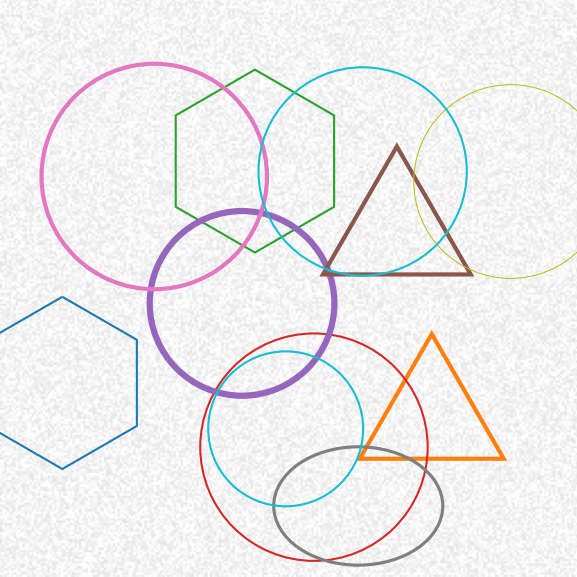[{"shape": "hexagon", "thickness": 1, "radius": 0.75, "center": [0.108, 0.336]}, {"shape": "triangle", "thickness": 2, "radius": 0.72, "center": [0.748, 0.277]}, {"shape": "hexagon", "thickness": 1, "radius": 0.79, "center": [0.441, 0.72]}, {"shape": "circle", "thickness": 1, "radius": 0.98, "center": [0.544, 0.225]}, {"shape": "circle", "thickness": 3, "radius": 0.8, "center": [0.419, 0.474]}, {"shape": "triangle", "thickness": 2, "radius": 0.74, "center": [0.687, 0.598]}, {"shape": "circle", "thickness": 2, "radius": 0.98, "center": [0.267, 0.694]}, {"shape": "oval", "thickness": 1.5, "radius": 0.73, "center": [0.62, 0.123]}, {"shape": "circle", "thickness": 0.5, "radius": 0.84, "center": [0.884, 0.685]}, {"shape": "circle", "thickness": 1, "radius": 0.9, "center": [0.628, 0.702]}, {"shape": "circle", "thickness": 1, "radius": 0.67, "center": [0.495, 0.257]}]